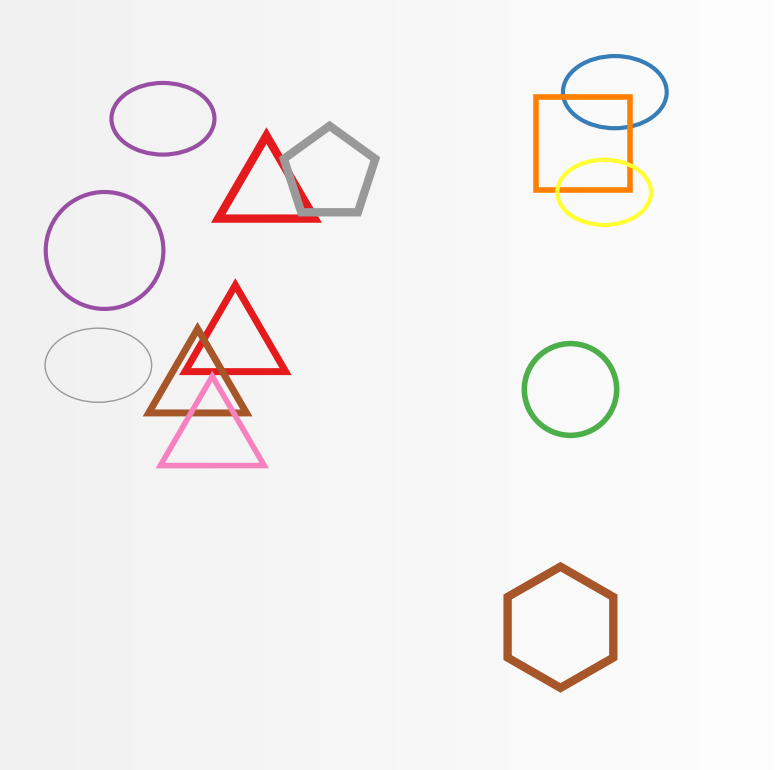[{"shape": "triangle", "thickness": 2.5, "radius": 0.37, "center": [0.304, 0.555]}, {"shape": "triangle", "thickness": 3, "radius": 0.36, "center": [0.344, 0.752]}, {"shape": "oval", "thickness": 1.5, "radius": 0.33, "center": [0.793, 0.88]}, {"shape": "circle", "thickness": 2, "radius": 0.3, "center": [0.736, 0.494]}, {"shape": "circle", "thickness": 1.5, "radius": 0.38, "center": [0.135, 0.675]}, {"shape": "oval", "thickness": 1.5, "radius": 0.33, "center": [0.21, 0.846]}, {"shape": "square", "thickness": 2, "radius": 0.3, "center": [0.752, 0.814]}, {"shape": "oval", "thickness": 1.5, "radius": 0.3, "center": [0.78, 0.75]}, {"shape": "triangle", "thickness": 2.5, "radius": 0.36, "center": [0.255, 0.5]}, {"shape": "hexagon", "thickness": 3, "radius": 0.39, "center": [0.723, 0.185]}, {"shape": "triangle", "thickness": 2, "radius": 0.39, "center": [0.274, 0.434]}, {"shape": "pentagon", "thickness": 3, "radius": 0.31, "center": [0.425, 0.774]}, {"shape": "oval", "thickness": 0.5, "radius": 0.34, "center": [0.127, 0.526]}]